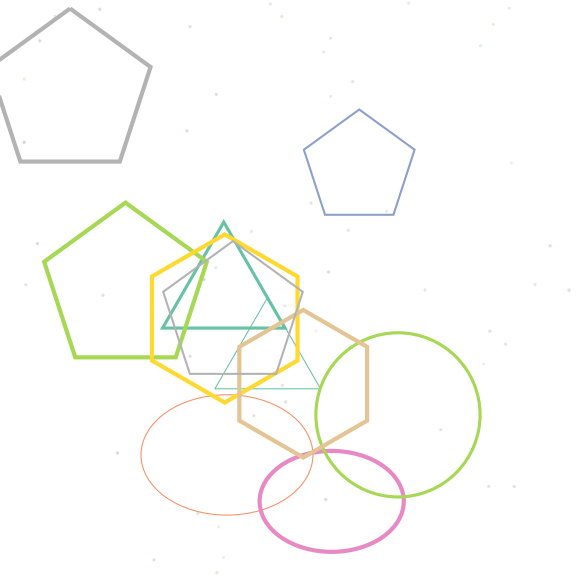[{"shape": "triangle", "thickness": 1.5, "radius": 0.61, "center": [0.387, 0.492]}, {"shape": "triangle", "thickness": 0.5, "radius": 0.53, "center": [0.464, 0.379]}, {"shape": "oval", "thickness": 0.5, "radius": 0.74, "center": [0.393, 0.211]}, {"shape": "pentagon", "thickness": 1, "radius": 0.5, "center": [0.622, 0.709]}, {"shape": "oval", "thickness": 2, "radius": 0.62, "center": [0.574, 0.131]}, {"shape": "pentagon", "thickness": 2, "radius": 0.74, "center": [0.217, 0.5]}, {"shape": "circle", "thickness": 1.5, "radius": 0.71, "center": [0.689, 0.281]}, {"shape": "hexagon", "thickness": 2, "radius": 0.73, "center": [0.389, 0.448]}, {"shape": "hexagon", "thickness": 2, "radius": 0.64, "center": [0.525, 0.335]}, {"shape": "pentagon", "thickness": 2, "radius": 0.73, "center": [0.121, 0.838]}, {"shape": "pentagon", "thickness": 1, "radius": 0.64, "center": [0.403, 0.455]}]